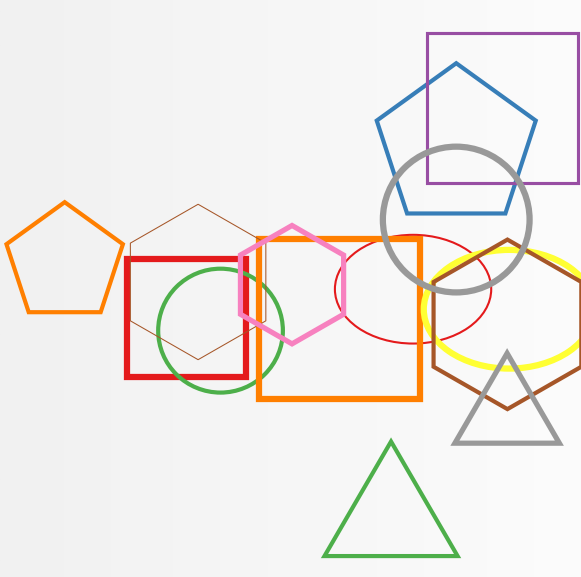[{"shape": "square", "thickness": 3, "radius": 0.51, "center": [0.321, 0.448]}, {"shape": "oval", "thickness": 1, "radius": 0.67, "center": [0.711, 0.498]}, {"shape": "pentagon", "thickness": 2, "radius": 0.72, "center": [0.785, 0.746]}, {"shape": "circle", "thickness": 2, "radius": 0.54, "center": [0.379, 0.427]}, {"shape": "triangle", "thickness": 2, "radius": 0.66, "center": [0.673, 0.102]}, {"shape": "square", "thickness": 1.5, "radius": 0.65, "center": [0.864, 0.813]}, {"shape": "pentagon", "thickness": 2, "radius": 0.53, "center": [0.111, 0.544]}, {"shape": "square", "thickness": 3, "radius": 0.69, "center": [0.584, 0.446]}, {"shape": "oval", "thickness": 3, "radius": 0.73, "center": [0.876, 0.464]}, {"shape": "hexagon", "thickness": 2, "radius": 0.73, "center": [0.873, 0.437]}, {"shape": "hexagon", "thickness": 0.5, "radius": 0.67, "center": [0.341, 0.511]}, {"shape": "hexagon", "thickness": 2.5, "radius": 0.51, "center": [0.502, 0.506]}, {"shape": "triangle", "thickness": 2.5, "radius": 0.52, "center": [0.872, 0.284]}, {"shape": "circle", "thickness": 3, "radius": 0.63, "center": [0.785, 0.619]}]